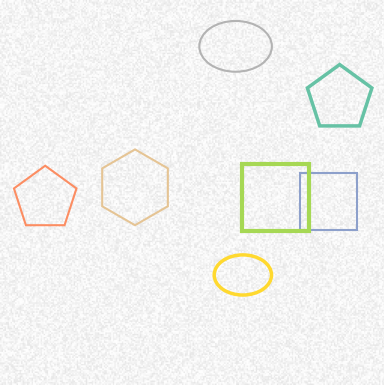[{"shape": "pentagon", "thickness": 2.5, "radius": 0.44, "center": [0.882, 0.744]}, {"shape": "pentagon", "thickness": 1.5, "radius": 0.43, "center": [0.117, 0.484]}, {"shape": "square", "thickness": 1.5, "radius": 0.37, "center": [0.854, 0.477]}, {"shape": "square", "thickness": 3, "radius": 0.44, "center": [0.717, 0.488]}, {"shape": "oval", "thickness": 2.5, "radius": 0.37, "center": [0.631, 0.286]}, {"shape": "hexagon", "thickness": 1.5, "radius": 0.49, "center": [0.351, 0.513]}, {"shape": "oval", "thickness": 1.5, "radius": 0.47, "center": [0.612, 0.88]}]